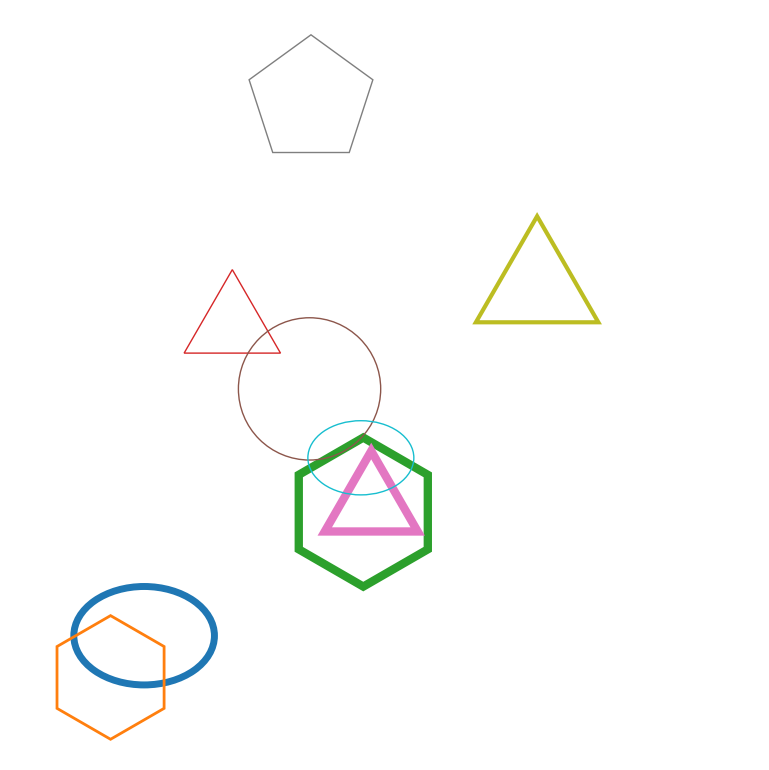[{"shape": "oval", "thickness": 2.5, "radius": 0.46, "center": [0.187, 0.174]}, {"shape": "hexagon", "thickness": 1, "radius": 0.4, "center": [0.144, 0.12]}, {"shape": "hexagon", "thickness": 3, "radius": 0.48, "center": [0.472, 0.335]}, {"shape": "triangle", "thickness": 0.5, "radius": 0.36, "center": [0.302, 0.578]}, {"shape": "circle", "thickness": 0.5, "radius": 0.46, "center": [0.402, 0.495]}, {"shape": "triangle", "thickness": 3, "radius": 0.35, "center": [0.482, 0.345]}, {"shape": "pentagon", "thickness": 0.5, "radius": 0.42, "center": [0.404, 0.87]}, {"shape": "triangle", "thickness": 1.5, "radius": 0.46, "center": [0.698, 0.627]}, {"shape": "oval", "thickness": 0.5, "radius": 0.34, "center": [0.469, 0.405]}]